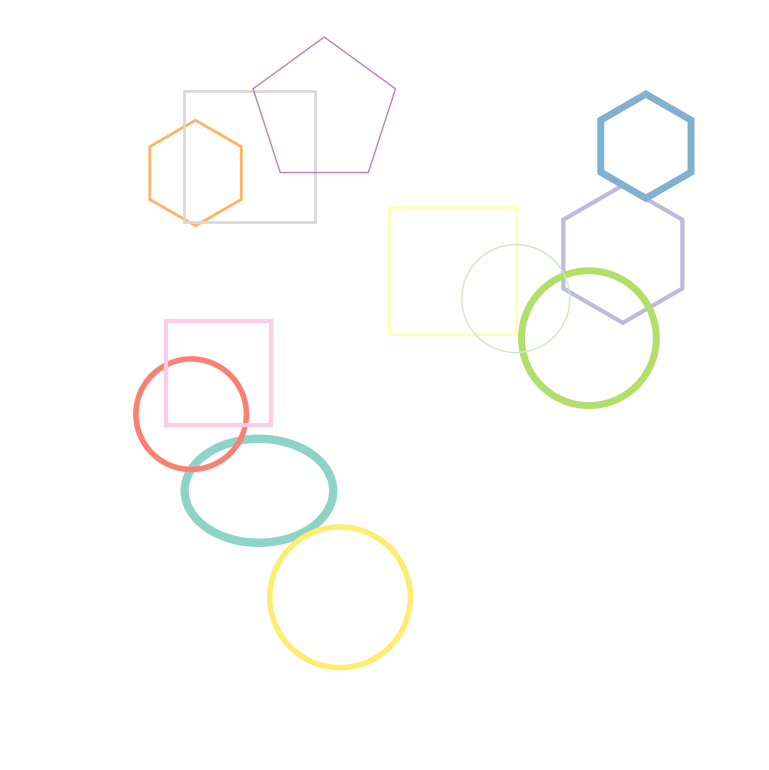[{"shape": "oval", "thickness": 3, "radius": 0.48, "center": [0.336, 0.363]}, {"shape": "square", "thickness": 1, "radius": 0.41, "center": [0.588, 0.649]}, {"shape": "hexagon", "thickness": 1.5, "radius": 0.45, "center": [0.809, 0.67]}, {"shape": "circle", "thickness": 2, "radius": 0.36, "center": [0.248, 0.462]}, {"shape": "hexagon", "thickness": 2.5, "radius": 0.34, "center": [0.839, 0.81]}, {"shape": "hexagon", "thickness": 1, "radius": 0.34, "center": [0.254, 0.775]}, {"shape": "circle", "thickness": 2.5, "radius": 0.44, "center": [0.765, 0.561]}, {"shape": "square", "thickness": 1.5, "radius": 0.34, "center": [0.284, 0.516]}, {"shape": "square", "thickness": 1, "radius": 0.43, "center": [0.324, 0.796]}, {"shape": "pentagon", "thickness": 0.5, "radius": 0.49, "center": [0.421, 0.855]}, {"shape": "circle", "thickness": 0.5, "radius": 0.35, "center": [0.67, 0.612]}, {"shape": "circle", "thickness": 2, "radius": 0.46, "center": [0.442, 0.224]}]